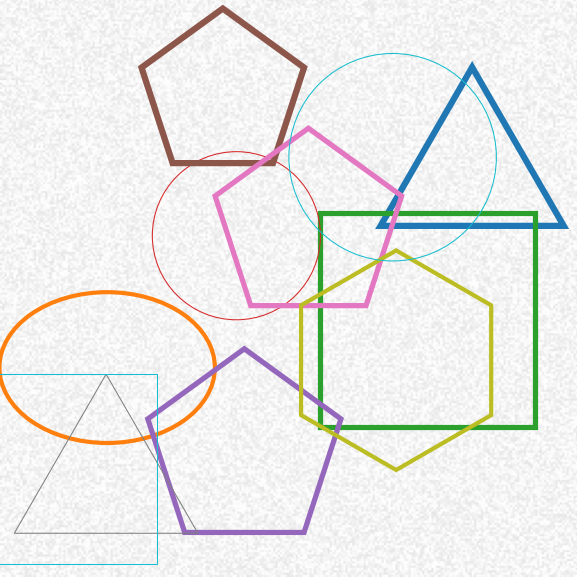[{"shape": "triangle", "thickness": 3, "radius": 0.92, "center": [0.818, 0.7]}, {"shape": "oval", "thickness": 2, "radius": 0.93, "center": [0.186, 0.363]}, {"shape": "square", "thickness": 2.5, "radius": 0.93, "center": [0.74, 0.446]}, {"shape": "circle", "thickness": 0.5, "radius": 0.73, "center": [0.409, 0.591]}, {"shape": "pentagon", "thickness": 2.5, "radius": 0.88, "center": [0.423, 0.219]}, {"shape": "pentagon", "thickness": 3, "radius": 0.74, "center": [0.386, 0.836]}, {"shape": "pentagon", "thickness": 2.5, "radius": 0.85, "center": [0.534, 0.607]}, {"shape": "triangle", "thickness": 0.5, "radius": 0.92, "center": [0.184, 0.168]}, {"shape": "hexagon", "thickness": 2, "radius": 0.95, "center": [0.686, 0.375]}, {"shape": "square", "thickness": 0.5, "radius": 0.82, "center": [0.106, 0.187]}, {"shape": "circle", "thickness": 0.5, "radius": 0.9, "center": [0.68, 0.727]}]